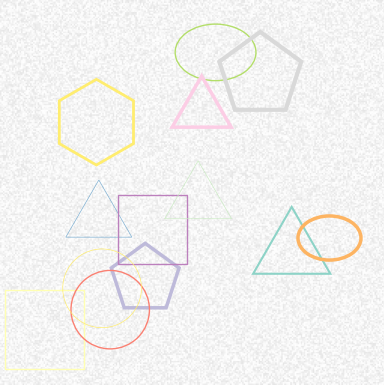[{"shape": "triangle", "thickness": 1.5, "radius": 0.58, "center": [0.758, 0.347]}, {"shape": "square", "thickness": 1, "radius": 0.51, "center": [0.116, 0.143]}, {"shape": "pentagon", "thickness": 2.5, "radius": 0.46, "center": [0.377, 0.275]}, {"shape": "circle", "thickness": 1, "radius": 0.51, "center": [0.286, 0.196]}, {"shape": "triangle", "thickness": 0.5, "radius": 0.5, "center": [0.257, 0.434]}, {"shape": "oval", "thickness": 2.5, "radius": 0.41, "center": [0.856, 0.382]}, {"shape": "oval", "thickness": 1, "radius": 0.52, "center": [0.56, 0.864]}, {"shape": "triangle", "thickness": 2.5, "radius": 0.44, "center": [0.524, 0.714]}, {"shape": "pentagon", "thickness": 3, "radius": 0.56, "center": [0.676, 0.805]}, {"shape": "square", "thickness": 1, "radius": 0.45, "center": [0.395, 0.404]}, {"shape": "triangle", "thickness": 0.5, "radius": 0.5, "center": [0.515, 0.482]}, {"shape": "circle", "thickness": 0.5, "radius": 0.51, "center": [0.265, 0.251]}, {"shape": "hexagon", "thickness": 2, "radius": 0.56, "center": [0.25, 0.683]}]